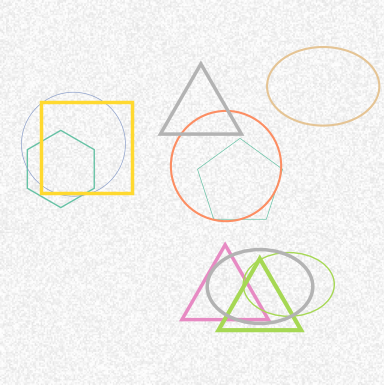[{"shape": "hexagon", "thickness": 1, "radius": 0.5, "center": [0.158, 0.561]}, {"shape": "pentagon", "thickness": 0.5, "radius": 0.58, "center": [0.623, 0.524]}, {"shape": "circle", "thickness": 1.5, "radius": 0.72, "center": [0.587, 0.569]}, {"shape": "circle", "thickness": 0.5, "radius": 0.68, "center": [0.191, 0.625]}, {"shape": "triangle", "thickness": 2.5, "radius": 0.65, "center": [0.585, 0.235]}, {"shape": "oval", "thickness": 1, "radius": 0.59, "center": [0.75, 0.261]}, {"shape": "triangle", "thickness": 3, "radius": 0.62, "center": [0.675, 0.204]}, {"shape": "square", "thickness": 2.5, "radius": 0.59, "center": [0.224, 0.617]}, {"shape": "oval", "thickness": 1.5, "radius": 0.73, "center": [0.839, 0.776]}, {"shape": "triangle", "thickness": 2.5, "radius": 0.61, "center": [0.522, 0.712]}, {"shape": "oval", "thickness": 2.5, "radius": 0.69, "center": [0.675, 0.256]}]